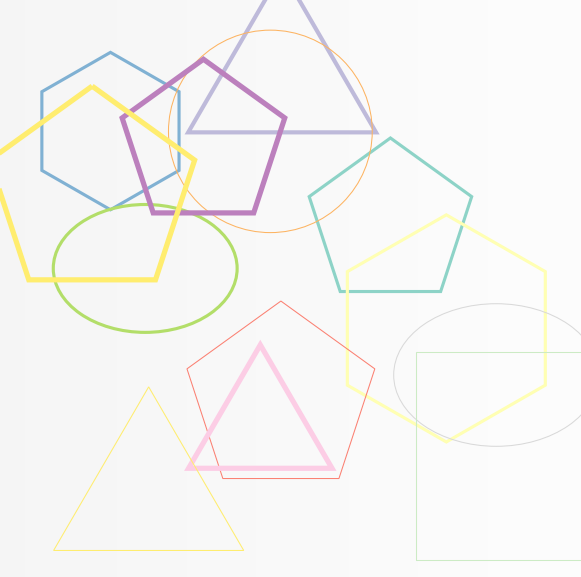[{"shape": "pentagon", "thickness": 1.5, "radius": 0.73, "center": [0.672, 0.613]}, {"shape": "hexagon", "thickness": 1.5, "radius": 0.98, "center": [0.768, 0.43]}, {"shape": "triangle", "thickness": 2, "radius": 0.93, "center": [0.485, 0.863]}, {"shape": "pentagon", "thickness": 0.5, "radius": 0.85, "center": [0.483, 0.308]}, {"shape": "hexagon", "thickness": 1.5, "radius": 0.68, "center": [0.19, 0.772]}, {"shape": "circle", "thickness": 0.5, "radius": 0.88, "center": [0.465, 0.772]}, {"shape": "oval", "thickness": 1.5, "radius": 0.79, "center": [0.25, 0.534]}, {"shape": "triangle", "thickness": 2.5, "radius": 0.71, "center": [0.448, 0.259]}, {"shape": "oval", "thickness": 0.5, "radius": 0.88, "center": [0.854, 0.35]}, {"shape": "pentagon", "thickness": 2.5, "radius": 0.74, "center": [0.35, 0.749]}, {"shape": "square", "thickness": 0.5, "radius": 0.9, "center": [0.895, 0.209]}, {"shape": "pentagon", "thickness": 2.5, "radius": 0.93, "center": [0.158, 0.665]}, {"shape": "triangle", "thickness": 0.5, "radius": 0.94, "center": [0.256, 0.14]}]